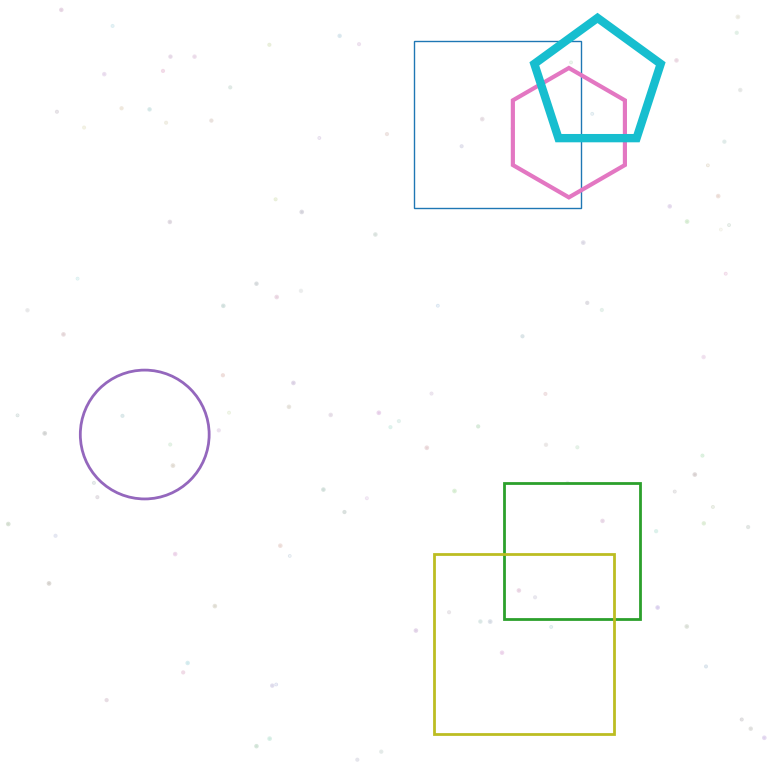[{"shape": "square", "thickness": 0.5, "radius": 0.54, "center": [0.646, 0.839]}, {"shape": "square", "thickness": 1, "radius": 0.44, "center": [0.743, 0.284]}, {"shape": "circle", "thickness": 1, "radius": 0.42, "center": [0.188, 0.436]}, {"shape": "hexagon", "thickness": 1.5, "radius": 0.42, "center": [0.739, 0.828]}, {"shape": "square", "thickness": 1, "radius": 0.58, "center": [0.681, 0.163]}, {"shape": "pentagon", "thickness": 3, "radius": 0.43, "center": [0.776, 0.89]}]